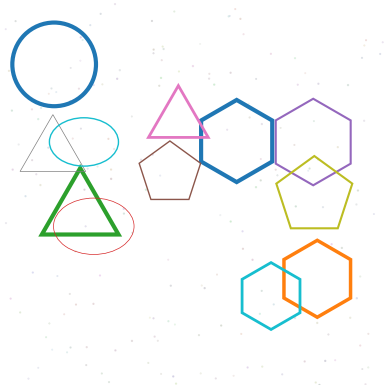[{"shape": "circle", "thickness": 3, "radius": 0.54, "center": [0.141, 0.833]}, {"shape": "hexagon", "thickness": 3, "radius": 0.53, "center": [0.615, 0.634]}, {"shape": "hexagon", "thickness": 2.5, "radius": 0.5, "center": [0.824, 0.276]}, {"shape": "triangle", "thickness": 3, "radius": 0.57, "center": [0.208, 0.448]}, {"shape": "oval", "thickness": 0.5, "radius": 0.52, "center": [0.244, 0.412]}, {"shape": "hexagon", "thickness": 1.5, "radius": 0.56, "center": [0.814, 0.631]}, {"shape": "pentagon", "thickness": 1, "radius": 0.42, "center": [0.441, 0.55]}, {"shape": "triangle", "thickness": 2, "radius": 0.45, "center": [0.463, 0.688]}, {"shape": "triangle", "thickness": 0.5, "radius": 0.49, "center": [0.137, 0.604]}, {"shape": "pentagon", "thickness": 1.5, "radius": 0.52, "center": [0.816, 0.491]}, {"shape": "oval", "thickness": 1, "radius": 0.45, "center": [0.218, 0.631]}, {"shape": "hexagon", "thickness": 2, "radius": 0.43, "center": [0.704, 0.231]}]